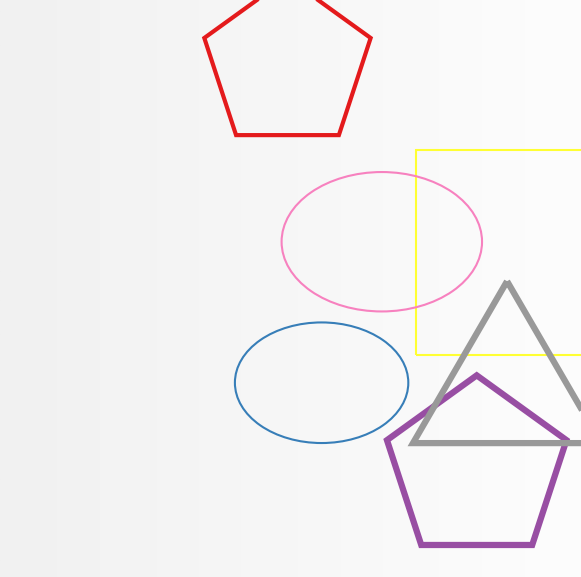[{"shape": "pentagon", "thickness": 2, "radius": 0.75, "center": [0.495, 0.887]}, {"shape": "oval", "thickness": 1, "radius": 0.75, "center": [0.553, 0.336]}, {"shape": "pentagon", "thickness": 3, "radius": 0.81, "center": [0.82, 0.187]}, {"shape": "square", "thickness": 1, "radius": 0.89, "center": [0.893, 0.563]}, {"shape": "oval", "thickness": 1, "radius": 0.86, "center": [0.657, 0.581]}, {"shape": "triangle", "thickness": 3, "radius": 0.93, "center": [0.872, 0.325]}]